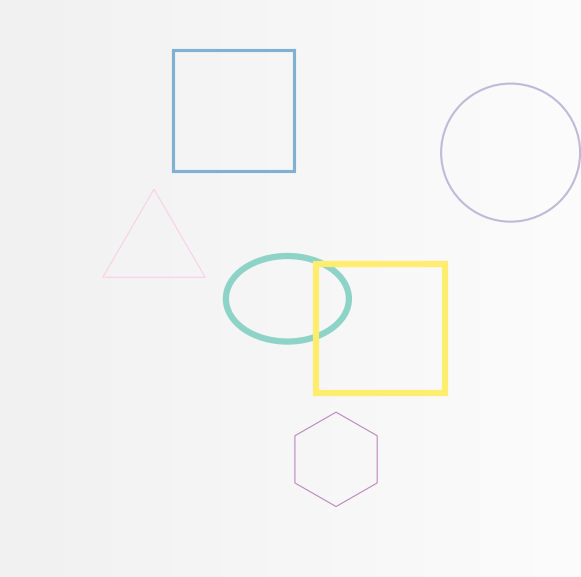[{"shape": "oval", "thickness": 3, "radius": 0.53, "center": [0.494, 0.482]}, {"shape": "circle", "thickness": 1, "radius": 0.6, "center": [0.878, 0.735]}, {"shape": "square", "thickness": 1.5, "radius": 0.52, "center": [0.402, 0.808]}, {"shape": "triangle", "thickness": 0.5, "radius": 0.51, "center": [0.265, 0.57]}, {"shape": "hexagon", "thickness": 0.5, "radius": 0.41, "center": [0.578, 0.204]}, {"shape": "square", "thickness": 3, "radius": 0.55, "center": [0.654, 0.43]}]